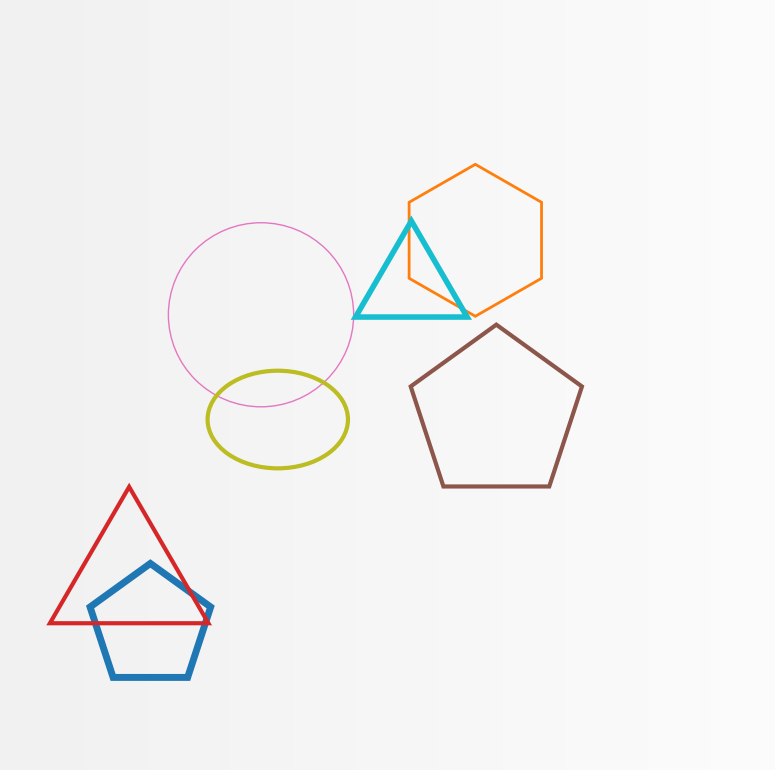[{"shape": "pentagon", "thickness": 2.5, "radius": 0.41, "center": [0.194, 0.186]}, {"shape": "hexagon", "thickness": 1, "radius": 0.49, "center": [0.613, 0.688]}, {"shape": "triangle", "thickness": 1.5, "radius": 0.59, "center": [0.167, 0.25]}, {"shape": "pentagon", "thickness": 1.5, "radius": 0.58, "center": [0.64, 0.462]}, {"shape": "circle", "thickness": 0.5, "radius": 0.6, "center": [0.337, 0.591]}, {"shape": "oval", "thickness": 1.5, "radius": 0.45, "center": [0.358, 0.455]}, {"shape": "triangle", "thickness": 2, "radius": 0.42, "center": [0.531, 0.63]}]